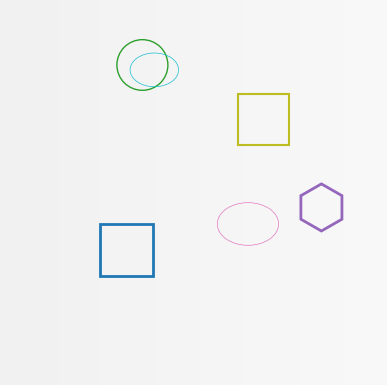[{"shape": "square", "thickness": 2, "radius": 0.34, "center": [0.325, 0.35]}, {"shape": "circle", "thickness": 1, "radius": 0.33, "center": [0.367, 0.831]}, {"shape": "hexagon", "thickness": 2, "radius": 0.31, "center": [0.829, 0.461]}, {"shape": "oval", "thickness": 0.5, "radius": 0.4, "center": [0.64, 0.418]}, {"shape": "square", "thickness": 1.5, "radius": 0.33, "center": [0.68, 0.689]}, {"shape": "oval", "thickness": 0.5, "radius": 0.31, "center": [0.398, 0.819]}]